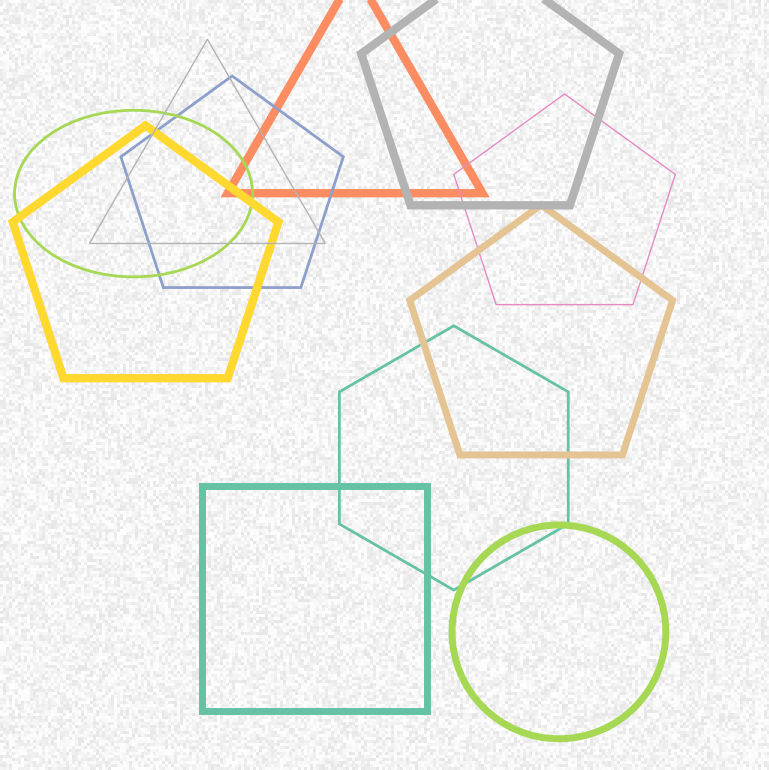[{"shape": "hexagon", "thickness": 1, "radius": 0.86, "center": [0.589, 0.405]}, {"shape": "square", "thickness": 2.5, "radius": 0.73, "center": [0.409, 0.223]}, {"shape": "triangle", "thickness": 3, "radius": 0.96, "center": [0.461, 0.845]}, {"shape": "pentagon", "thickness": 1, "radius": 0.76, "center": [0.301, 0.749]}, {"shape": "pentagon", "thickness": 0.5, "radius": 0.76, "center": [0.733, 0.727]}, {"shape": "oval", "thickness": 1, "radius": 0.77, "center": [0.173, 0.749]}, {"shape": "circle", "thickness": 2.5, "radius": 0.69, "center": [0.726, 0.179]}, {"shape": "pentagon", "thickness": 3, "radius": 0.91, "center": [0.189, 0.656]}, {"shape": "pentagon", "thickness": 2.5, "radius": 0.9, "center": [0.703, 0.554]}, {"shape": "triangle", "thickness": 0.5, "radius": 0.88, "center": [0.269, 0.772]}, {"shape": "pentagon", "thickness": 3, "radius": 0.88, "center": [0.637, 0.876]}]